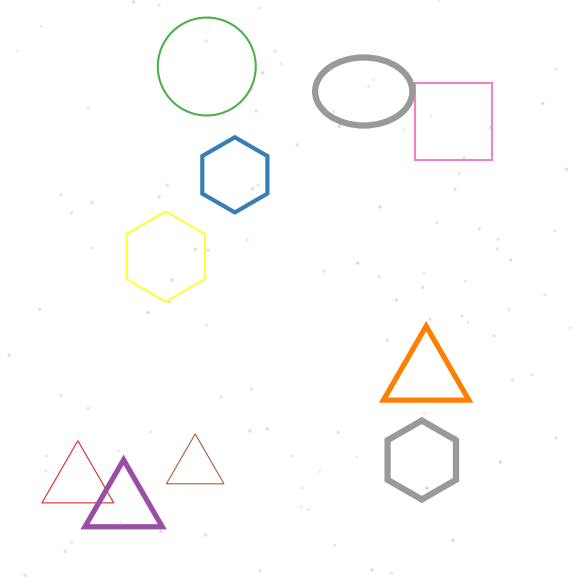[{"shape": "triangle", "thickness": 0.5, "radius": 0.36, "center": [0.135, 0.164]}, {"shape": "hexagon", "thickness": 2, "radius": 0.33, "center": [0.407, 0.696]}, {"shape": "circle", "thickness": 1, "radius": 0.42, "center": [0.358, 0.884]}, {"shape": "triangle", "thickness": 2.5, "radius": 0.39, "center": [0.214, 0.126]}, {"shape": "triangle", "thickness": 2.5, "radius": 0.43, "center": [0.738, 0.349]}, {"shape": "hexagon", "thickness": 1, "radius": 0.39, "center": [0.287, 0.555]}, {"shape": "triangle", "thickness": 0.5, "radius": 0.29, "center": [0.338, 0.19]}, {"shape": "square", "thickness": 1, "radius": 0.33, "center": [0.785, 0.789]}, {"shape": "oval", "thickness": 3, "radius": 0.42, "center": [0.63, 0.841]}, {"shape": "hexagon", "thickness": 3, "radius": 0.34, "center": [0.73, 0.203]}]